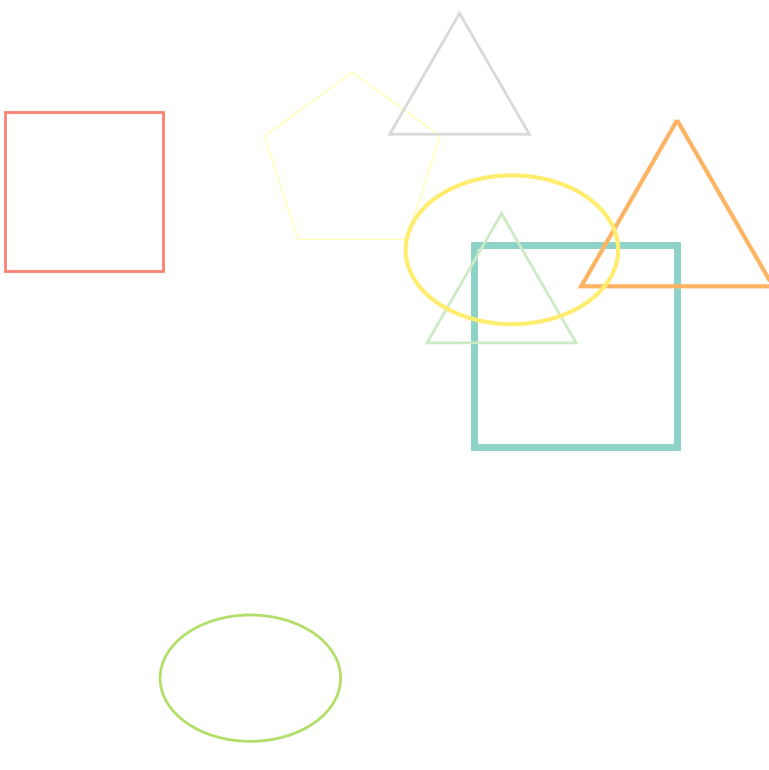[{"shape": "square", "thickness": 2.5, "radius": 0.66, "center": [0.747, 0.551]}, {"shape": "pentagon", "thickness": 0.5, "radius": 0.6, "center": [0.457, 0.786]}, {"shape": "square", "thickness": 1, "radius": 0.51, "center": [0.109, 0.751]}, {"shape": "triangle", "thickness": 1.5, "radius": 0.72, "center": [0.879, 0.7]}, {"shape": "oval", "thickness": 1, "radius": 0.59, "center": [0.325, 0.119]}, {"shape": "triangle", "thickness": 1, "radius": 0.52, "center": [0.597, 0.878]}, {"shape": "triangle", "thickness": 1, "radius": 0.56, "center": [0.651, 0.611]}, {"shape": "oval", "thickness": 1.5, "radius": 0.69, "center": [0.665, 0.676]}]